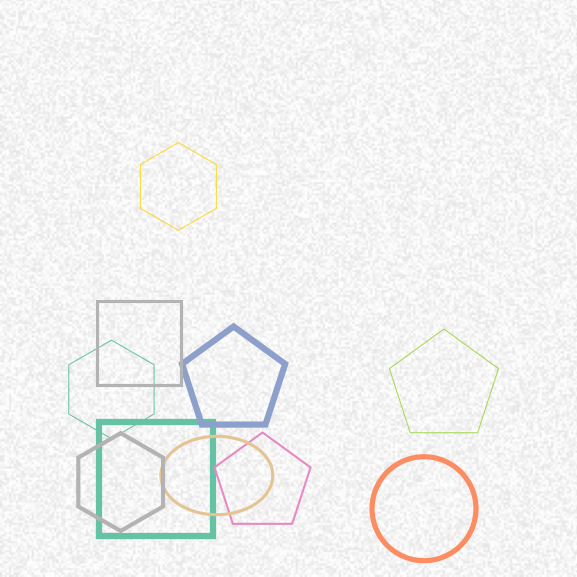[{"shape": "hexagon", "thickness": 0.5, "radius": 0.43, "center": [0.193, 0.325]}, {"shape": "square", "thickness": 3, "radius": 0.49, "center": [0.27, 0.17]}, {"shape": "circle", "thickness": 2.5, "radius": 0.45, "center": [0.734, 0.118]}, {"shape": "pentagon", "thickness": 3, "radius": 0.47, "center": [0.405, 0.34]}, {"shape": "pentagon", "thickness": 1, "radius": 0.44, "center": [0.455, 0.163]}, {"shape": "pentagon", "thickness": 0.5, "radius": 0.5, "center": [0.769, 0.33]}, {"shape": "hexagon", "thickness": 0.5, "radius": 0.38, "center": [0.309, 0.676]}, {"shape": "oval", "thickness": 1.5, "radius": 0.48, "center": [0.375, 0.176]}, {"shape": "hexagon", "thickness": 2, "radius": 0.42, "center": [0.209, 0.164]}, {"shape": "square", "thickness": 1.5, "radius": 0.36, "center": [0.24, 0.405]}]